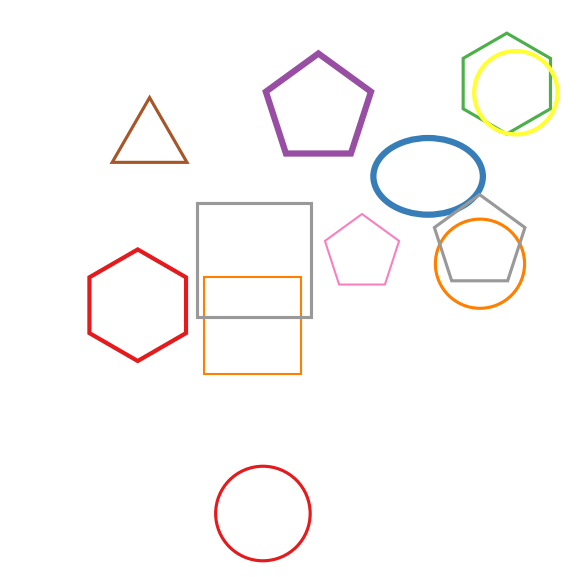[{"shape": "hexagon", "thickness": 2, "radius": 0.48, "center": [0.238, 0.471]}, {"shape": "circle", "thickness": 1.5, "radius": 0.41, "center": [0.455, 0.11]}, {"shape": "oval", "thickness": 3, "radius": 0.47, "center": [0.741, 0.694]}, {"shape": "hexagon", "thickness": 1.5, "radius": 0.44, "center": [0.878, 0.854]}, {"shape": "pentagon", "thickness": 3, "radius": 0.48, "center": [0.551, 0.811]}, {"shape": "circle", "thickness": 1.5, "radius": 0.39, "center": [0.831, 0.542]}, {"shape": "square", "thickness": 1, "radius": 0.42, "center": [0.437, 0.435]}, {"shape": "circle", "thickness": 2, "radius": 0.36, "center": [0.893, 0.839]}, {"shape": "triangle", "thickness": 1.5, "radius": 0.37, "center": [0.259, 0.755]}, {"shape": "pentagon", "thickness": 1, "radius": 0.34, "center": [0.627, 0.561]}, {"shape": "pentagon", "thickness": 1.5, "radius": 0.41, "center": [0.831, 0.58]}, {"shape": "square", "thickness": 1.5, "radius": 0.49, "center": [0.44, 0.549]}]